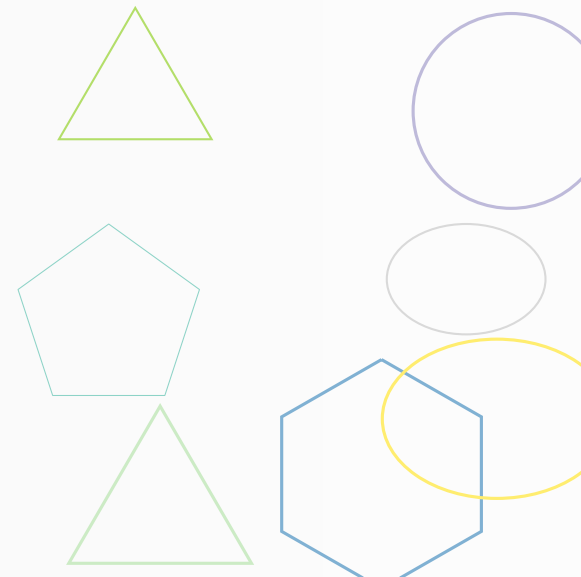[{"shape": "pentagon", "thickness": 0.5, "radius": 0.82, "center": [0.187, 0.447]}, {"shape": "circle", "thickness": 1.5, "radius": 0.84, "center": [0.879, 0.807]}, {"shape": "hexagon", "thickness": 1.5, "radius": 0.99, "center": [0.656, 0.178]}, {"shape": "triangle", "thickness": 1, "radius": 0.76, "center": [0.233, 0.834]}, {"shape": "oval", "thickness": 1, "radius": 0.68, "center": [0.802, 0.516]}, {"shape": "triangle", "thickness": 1.5, "radius": 0.91, "center": [0.275, 0.114]}, {"shape": "oval", "thickness": 1.5, "radius": 0.98, "center": [0.855, 0.274]}]